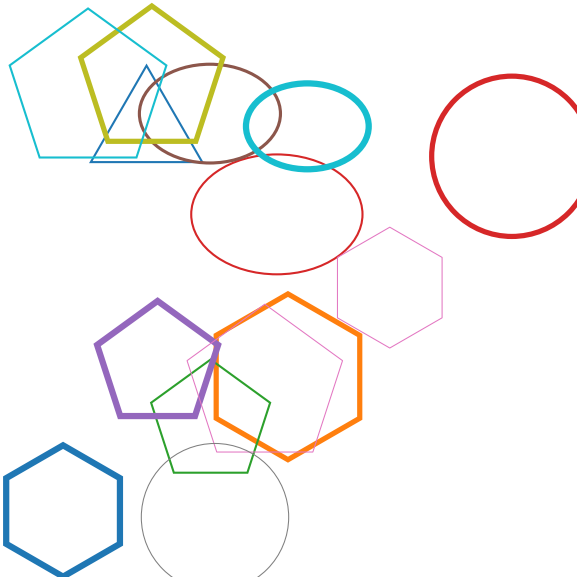[{"shape": "triangle", "thickness": 1, "radius": 0.56, "center": [0.254, 0.774]}, {"shape": "hexagon", "thickness": 3, "radius": 0.57, "center": [0.109, 0.114]}, {"shape": "hexagon", "thickness": 2.5, "radius": 0.72, "center": [0.499, 0.347]}, {"shape": "pentagon", "thickness": 1, "radius": 0.54, "center": [0.365, 0.268]}, {"shape": "circle", "thickness": 2.5, "radius": 0.69, "center": [0.886, 0.728]}, {"shape": "oval", "thickness": 1, "radius": 0.74, "center": [0.479, 0.628]}, {"shape": "pentagon", "thickness": 3, "radius": 0.55, "center": [0.273, 0.368]}, {"shape": "oval", "thickness": 1.5, "radius": 0.61, "center": [0.364, 0.802]}, {"shape": "pentagon", "thickness": 0.5, "radius": 0.71, "center": [0.459, 0.331]}, {"shape": "hexagon", "thickness": 0.5, "radius": 0.52, "center": [0.675, 0.501]}, {"shape": "circle", "thickness": 0.5, "radius": 0.64, "center": [0.372, 0.104]}, {"shape": "pentagon", "thickness": 2.5, "radius": 0.65, "center": [0.263, 0.859]}, {"shape": "pentagon", "thickness": 1, "radius": 0.71, "center": [0.152, 0.842]}, {"shape": "oval", "thickness": 3, "radius": 0.53, "center": [0.532, 0.78]}]